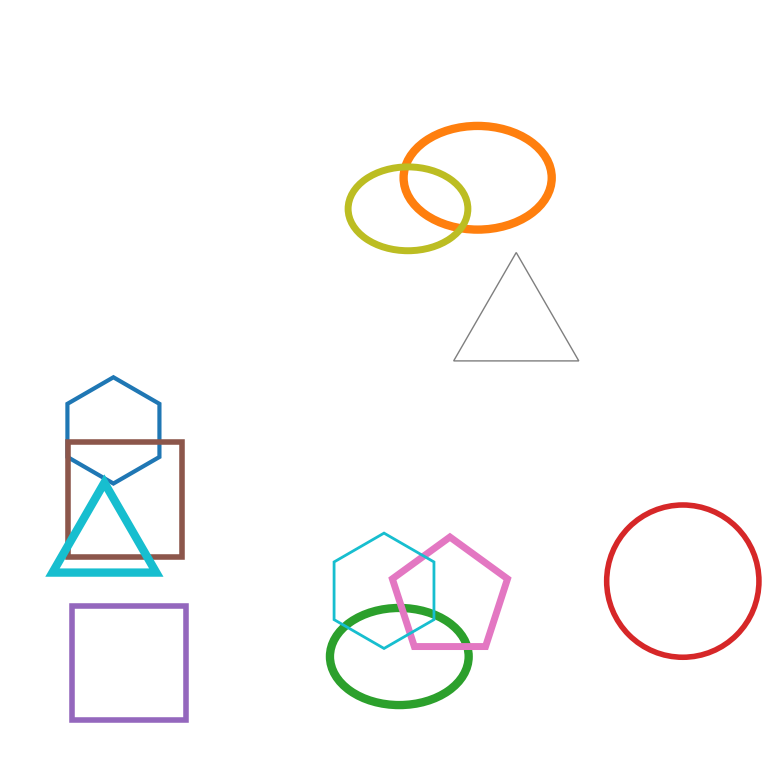[{"shape": "hexagon", "thickness": 1.5, "radius": 0.34, "center": [0.147, 0.441]}, {"shape": "oval", "thickness": 3, "radius": 0.48, "center": [0.62, 0.769]}, {"shape": "oval", "thickness": 3, "radius": 0.45, "center": [0.519, 0.147]}, {"shape": "circle", "thickness": 2, "radius": 0.49, "center": [0.887, 0.245]}, {"shape": "square", "thickness": 2, "radius": 0.37, "center": [0.167, 0.139]}, {"shape": "square", "thickness": 2, "radius": 0.37, "center": [0.162, 0.351]}, {"shape": "pentagon", "thickness": 2.5, "radius": 0.39, "center": [0.584, 0.224]}, {"shape": "triangle", "thickness": 0.5, "radius": 0.47, "center": [0.67, 0.578]}, {"shape": "oval", "thickness": 2.5, "radius": 0.39, "center": [0.53, 0.729]}, {"shape": "hexagon", "thickness": 1, "radius": 0.37, "center": [0.499, 0.233]}, {"shape": "triangle", "thickness": 3, "radius": 0.39, "center": [0.136, 0.295]}]